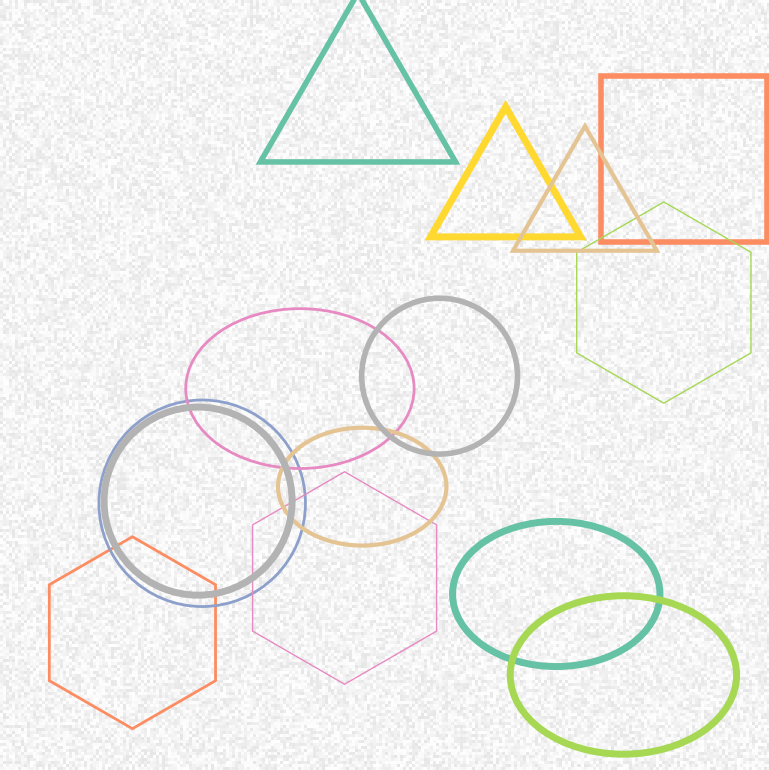[{"shape": "oval", "thickness": 2.5, "radius": 0.67, "center": [0.722, 0.229]}, {"shape": "triangle", "thickness": 2, "radius": 0.73, "center": [0.465, 0.863]}, {"shape": "hexagon", "thickness": 1, "radius": 0.62, "center": [0.172, 0.178]}, {"shape": "square", "thickness": 2, "radius": 0.54, "center": [0.889, 0.793]}, {"shape": "circle", "thickness": 1, "radius": 0.67, "center": [0.263, 0.346]}, {"shape": "oval", "thickness": 1, "radius": 0.74, "center": [0.39, 0.495]}, {"shape": "hexagon", "thickness": 0.5, "radius": 0.69, "center": [0.448, 0.249]}, {"shape": "hexagon", "thickness": 0.5, "radius": 0.65, "center": [0.862, 0.607]}, {"shape": "oval", "thickness": 2.5, "radius": 0.73, "center": [0.81, 0.123]}, {"shape": "triangle", "thickness": 2.5, "radius": 0.56, "center": [0.657, 0.749]}, {"shape": "triangle", "thickness": 1.5, "radius": 0.54, "center": [0.76, 0.728]}, {"shape": "oval", "thickness": 1.5, "radius": 0.55, "center": [0.47, 0.368]}, {"shape": "circle", "thickness": 2, "radius": 0.51, "center": [0.571, 0.511]}, {"shape": "circle", "thickness": 2.5, "radius": 0.61, "center": [0.257, 0.349]}]